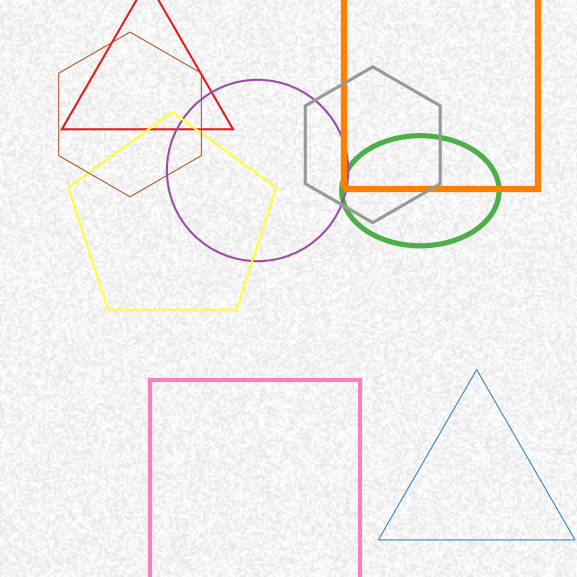[{"shape": "triangle", "thickness": 1, "radius": 0.86, "center": [0.255, 0.861]}, {"shape": "triangle", "thickness": 0.5, "radius": 0.98, "center": [0.825, 0.163]}, {"shape": "oval", "thickness": 2.5, "radius": 0.68, "center": [0.728, 0.669]}, {"shape": "circle", "thickness": 1, "radius": 0.79, "center": [0.446, 0.704]}, {"shape": "square", "thickness": 3, "radius": 0.84, "center": [0.763, 0.839]}, {"shape": "pentagon", "thickness": 1, "radius": 0.95, "center": [0.298, 0.616]}, {"shape": "hexagon", "thickness": 0.5, "radius": 0.71, "center": [0.225, 0.801]}, {"shape": "square", "thickness": 2, "radius": 0.91, "center": [0.442, 0.16]}, {"shape": "hexagon", "thickness": 1.5, "radius": 0.67, "center": [0.645, 0.748]}]